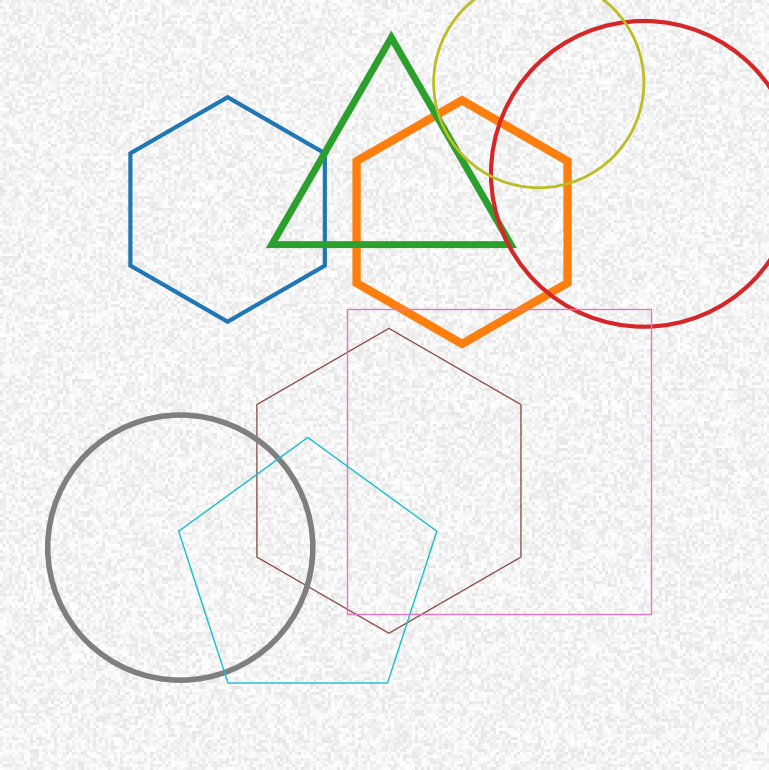[{"shape": "hexagon", "thickness": 1.5, "radius": 0.73, "center": [0.296, 0.728]}, {"shape": "hexagon", "thickness": 3, "radius": 0.79, "center": [0.6, 0.712]}, {"shape": "triangle", "thickness": 2.5, "radius": 0.9, "center": [0.508, 0.772]}, {"shape": "circle", "thickness": 1.5, "radius": 0.99, "center": [0.836, 0.774]}, {"shape": "hexagon", "thickness": 0.5, "radius": 0.99, "center": [0.505, 0.376]}, {"shape": "square", "thickness": 0.5, "radius": 0.99, "center": [0.648, 0.401]}, {"shape": "circle", "thickness": 2, "radius": 0.86, "center": [0.234, 0.289]}, {"shape": "circle", "thickness": 1, "radius": 0.68, "center": [0.7, 0.893]}, {"shape": "pentagon", "thickness": 0.5, "radius": 0.88, "center": [0.4, 0.256]}]